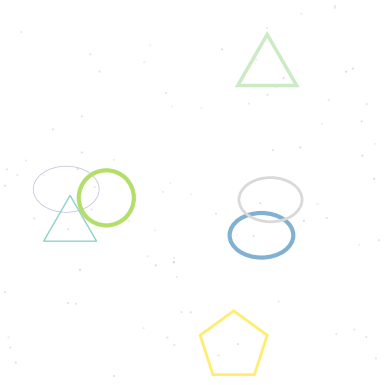[{"shape": "triangle", "thickness": 1, "radius": 0.4, "center": [0.182, 0.413]}, {"shape": "oval", "thickness": 0.5, "radius": 0.43, "center": [0.172, 0.508]}, {"shape": "oval", "thickness": 3, "radius": 0.41, "center": [0.679, 0.389]}, {"shape": "circle", "thickness": 3, "radius": 0.36, "center": [0.276, 0.486]}, {"shape": "oval", "thickness": 2, "radius": 0.41, "center": [0.703, 0.481]}, {"shape": "triangle", "thickness": 2.5, "radius": 0.44, "center": [0.694, 0.822]}, {"shape": "pentagon", "thickness": 2, "radius": 0.46, "center": [0.607, 0.101]}]